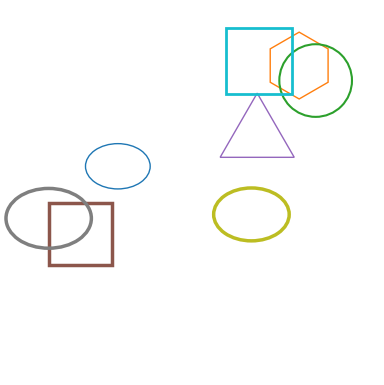[{"shape": "oval", "thickness": 1, "radius": 0.42, "center": [0.306, 0.568]}, {"shape": "hexagon", "thickness": 1, "radius": 0.43, "center": [0.777, 0.83]}, {"shape": "circle", "thickness": 1.5, "radius": 0.47, "center": [0.82, 0.791]}, {"shape": "triangle", "thickness": 1, "radius": 0.56, "center": [0.668, 0.647]}, {"shape": "square", "thickness": 2.5, "radius": 0.41, "center": [0.209, 0.392]}, {"shape": "oval", "thickness": 2.5, "radius": 0.55, "center": [0.126, 0.433]}, {"shape": "oval", "thickness": 2.5, "radius": 0.49, "center": [0.653, 0.443]}, {"shape": "square", "thickness": 2, "radius": 0.43, "center": [0.672, 0.841]}]